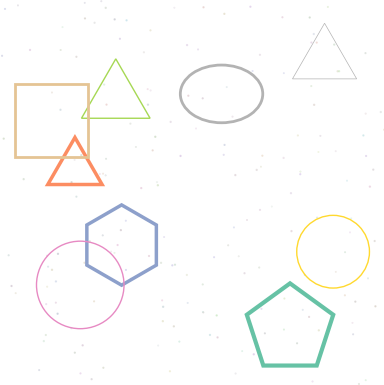[{"shape": "pentagon", "thickness": 3, "radius": 0.59, "center": [0.753, 0.146]}, {"shape": "triangle", "thickness": 2.5, "radius": 0.41, "center": [0.195, 0.561]}, {"shape": "hexagon", "thickness": 2.5, "radius": 0.52, "center": [0.316, 0.363]}, {"shape": "circle", "thickness": 1, "radius": 0.57, "center": [0.208, 0.26]}, {"shape": "triangle", "thickness": 1, "radius": 0.51, "center": [0.301, 0.744]}, {"shape": "circle", "thickness": 1, "radius": 0.47, "center": [0.865, 0.346]}, {"shape": "square", "thickness": 2, "radius": 0.48, "center": [0.134, 0.687]}, {"shape": "triangle", "thickness": 0.5, "radius": 0.48, "center": [0.843, 0.843]}, {"shape": "oval", "thickness": 2, "radius": 0.54, "center": [0.575, 0.756]}]